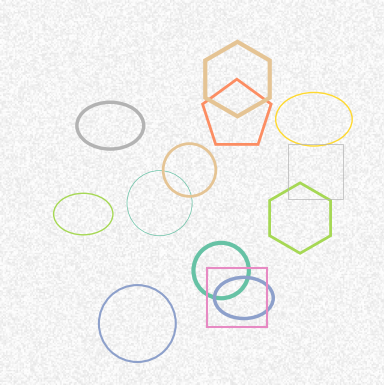[{"shape": "circle", "thickness": 0.5, "radius": 0.42, "center": [0.414, 0.472]}, {"shape": "circle", "thickness": 3, "radius": 0.36, "center": [0.574, 0.297]}, {"shape": "pentagon", "thickness": 2, "radius": 0.47, "center": [0.615, 0.701]}, {"shape": "circle", "thickness": 1.5, "radius": 0.5, "center": [0.357, 0.16]}, {"shape": "oval", "thickness": 2.5, "radius": 0.38, "center": [0.633, 0.226]}, {"shape": "square", "thickness": 1.5, "radius": 0.39, "center": [0.616, 0.227]}, {"shape": "hexagon", "thickness": 2, "radius": 0.46, "center": [0.779, 0.434]}, {"shape": "oval", "thickness": 1, "radius": 0.39, "center": [0.216, 0.444]}, {"shape": "oval", "thickness": 1, "radius": 0.5, "center": [0.815, 0.69]}, {"shape": "hexagon", "thickness": 3, "radius": 0.48, "center": [0.617, 0.795]}, {"shape": "circle", "thickness": 2, "radius": 0.34, "center": [0.492, 0.558]}, {"shape": "square", "thickness": 0.5, "radius": 0.36, "center": [0.82, 0.554]}, {"shape": "oval", "thickness": 2.5, "radius": 0.43, "center": [0.287, 0.674]}]